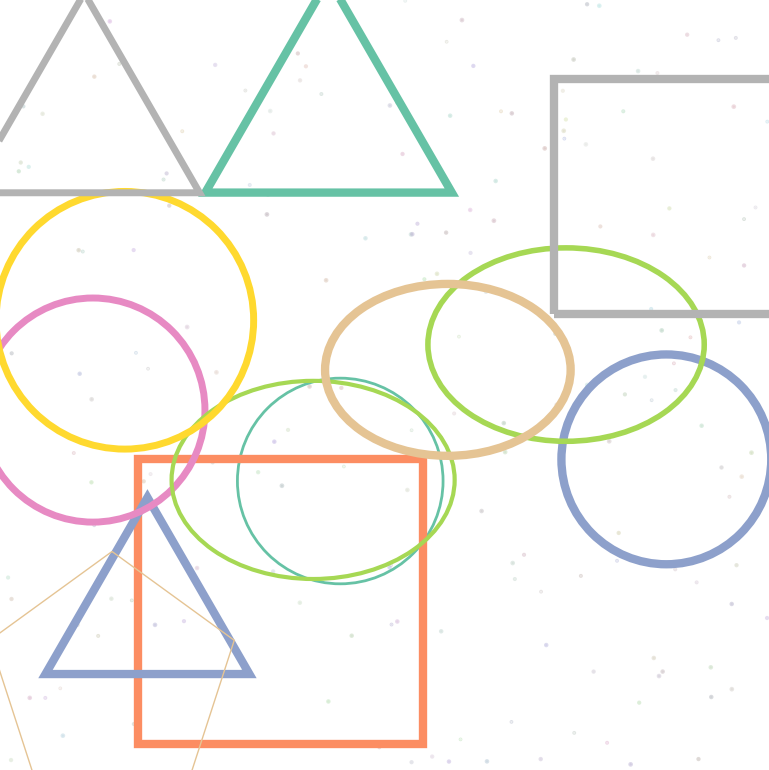[{"shape": "triangle", "thickness": 3, "radius": 0.92, "center": [0.427, 0.842]}, {"shape": "circle", "thickness": 1, "radius": 0.67, "center": [0.442, 0.375]}, {"shape": "square", "thickness": 3, "radius": 0.92, "center": [0.364, 0.219]}, {"shape": "triangle", "thickness": 3, "radius": 0.76, "center": [0.192, 0.201]}, {"shape": "circle", "thickness": 3, "radius": 0.68, "center": [0.865, 0.403]}, {"shape": "circle", "thickness": 2.5, "radius": 0.73, "center": [0.121, 0.467]}, {"shape": "oval", "thickness": 2, "radius": 0.9, "center": [0.735, 0.552]}, {"shape": "oval", "thickness": 1.5, "radius": 0.92, "center": [0.407, 0.377]}, {"shape": "circle", "thickness": 2.5, "radius": 0.84, "center": [0.162, 0.584]}, {"shape": "oval", "thickness": 3, "radius": 0.8, "center": [0.582, 0.52]}, {"shape": "pentagon", "thickness": 0.5, "radius": 0.83, "center": [0.145, 0.117]}, {"shape": "square", "thickness": 3, "radius": 0.76, "center": [0.871, 0.745]}, {"shape": "triangle", "thickness": 2.5, "radius": 0.86, "center": [0.109, 0.836]}]